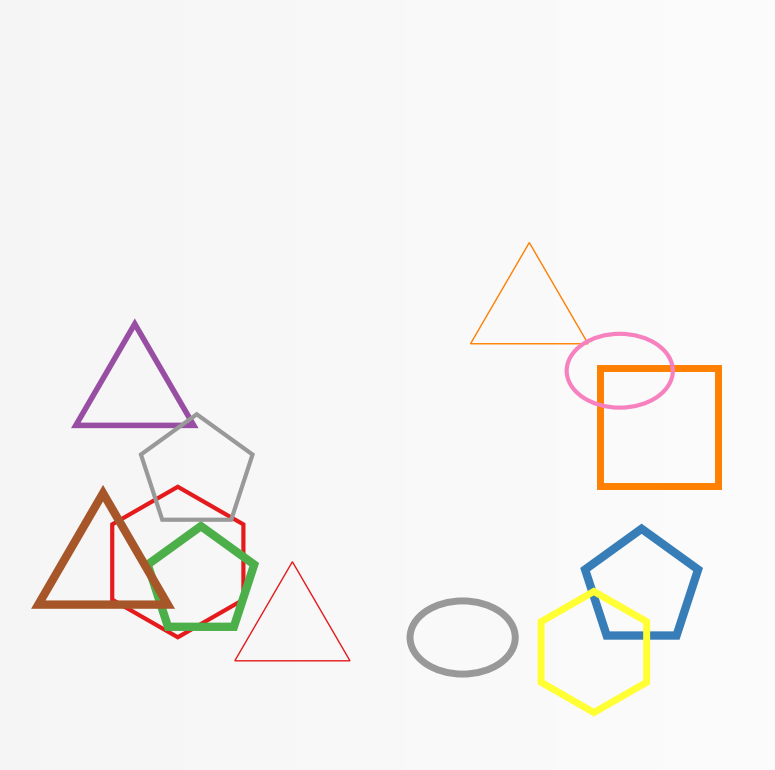[{"shape": "hexagon", "thickness": 1.5, "radius": 0.49, "center": [0.229, 0.27]}, {"shape": "triangle", "thickness": 0.5, "radius": 0.43, "center": [0.377, 0.185]}, {"shape": "pentagon", "thickness": 3, "radius": 0.38, "center": [0.828, 0.237]}, {"shape": "pentagon", "thickness": 3, "radius": 0.36, "center": [0.259, 0.244]}, {"shape": "triangle", "thickness": 2, "radius": 0.44, "center": [0.174, 0.491]}, {"shape": "square", "thickness": 2.5, "radius": 0.38, "center": [0.851, 0.445]}, {"shape": "triangle", "thickness": 0.5, "radius": 0.44, "center": [0.683, 0.597]}, {"shape": "hexagon", "thickness": 2.5, "radius": 0.39, "center": [0.766, 0.153]}, {"shape": "triangle", "thickness": 3, "radius": 0.48, "center": [0.133, 0.263]}, {"shape": "oval", "thickness": 1.5, "radius": 0.34, "center": [0.8, 0.519]}, {"shape": "oval", "thickness": 2.5, "radius": 0.34, "center": [0.597, 0.172]}, {"shape": "pentagon", "thickness": 1.5, "radius": 0.38, "center": [0.254, 0.386]}]